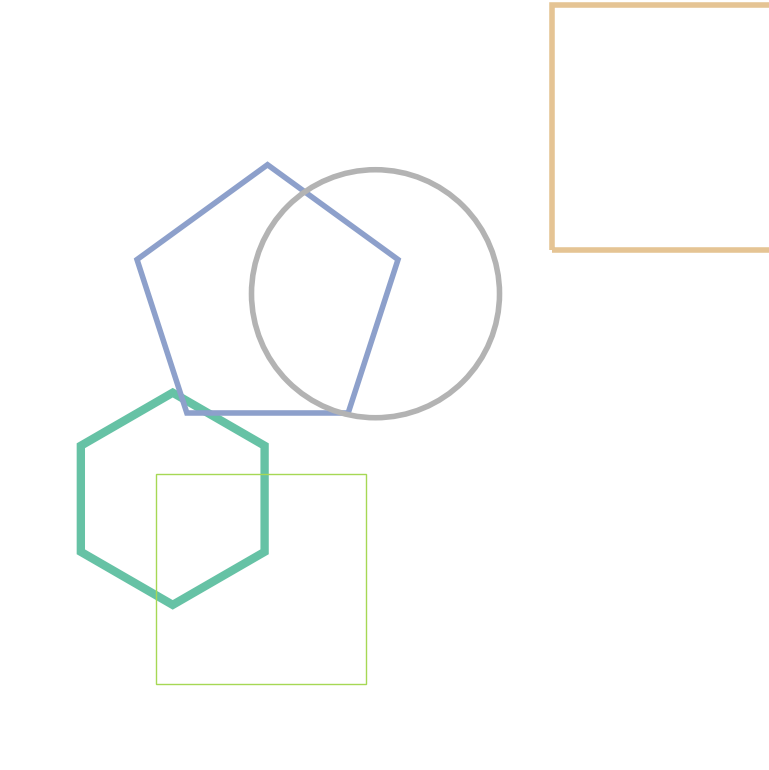[{"shape": "hexagon", "thickness": 3, "radius": 0.69, "center": [0.224, 0.352]}, {"shape": "pentagon", "thickness": 2, "radius": 0.89, "center": [0.347, 0.608]}, {"shape": "square", "thickness": 0.5, "radius": 0.68, "center": [0.339, 0.248]}, {"shape": "square", "thickness": 2, "radius": 0.8, "center": [0.876, 0.835]}, {"shape": "circle", "thickness": 2, "radius": 0.81, "center": [0.488, 0.619]}]